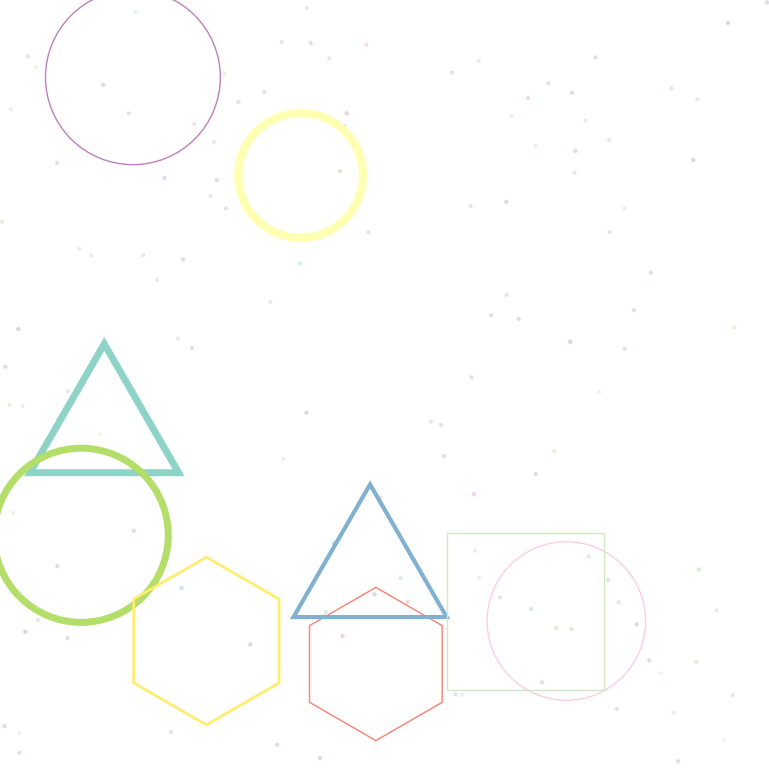[{"shape": "triangle", "thickness": 2.5, "radius": 0.56, "center": [0.135, 0.442]}, {"shape": "circle", "thickness": 3, "radius": 0.4, "center": [0.39, 0.772]}, {"shape": "hexagon", "thickness": 0.5, "radius": 0.5, "center": [0.488, 0.138]}, {"shape": "triangle", "thickness": 1.5, "radius": 0.57, "center": [0.481, 0.256]}, {"shape": "circle", "thickness": 2.5, "radius": 0.57, "center": [0.105, 0.305]}, {"shape": "circle", "thickness": 0.5, "radius": 0.51, "center": [0.736, 0.194]}, {"shape": "circle", "thickness": 0.5, "radius": 0.57, "center": [0.173, 0.9]}, {"shape": "square", "thickness": 0.5, "radius": 0.51, "center": [0.682, 0.206]}, {"shape": "hexagon", "thickness": 1, "radius": 0.54, "center": [0.268, 0.168]}]